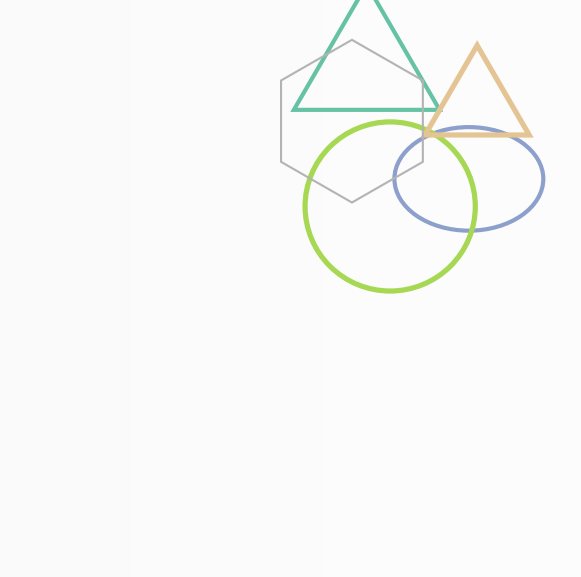[{"shape": "triangle", "thickness": 2, "radius": 0.72, "center": [0.631, 0.881]}, {"shape": "oval", "thickness": 2, "radius": 0.64, "center": [0.807, 0.689]}, {"shape": "circle", "thickness": 2.5, "radius": 0.73, "center": [0.671, 0.642]}, {"shape": "triangle", "thickness": 2.5, "radius": 0.52, "center": [0.821, 0.817]}, {"shape": "hexagon", "thickness": 1, "radius": 0.7, "center": [0.605, 0.789]}]